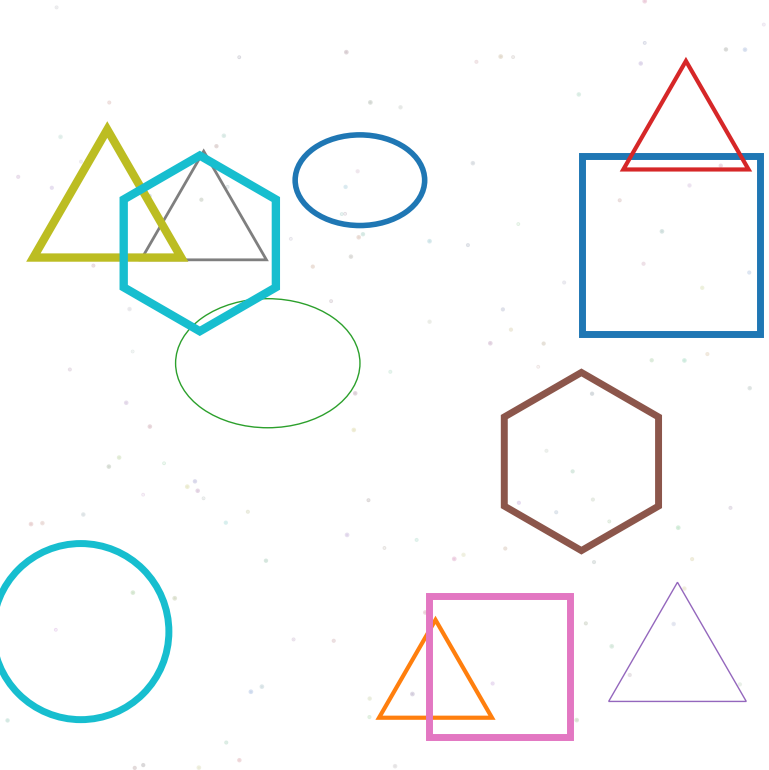[{"shape": "oval", "thickness": 2, "radius": 0.42, "center": [0.467, 0.766]}, {"shape": "square", "thickness": 2.5, "radius": 0.58, "center": [0.872, 0.682]}, {"shape": "triangle", "thickness": 1.5, "radius": 0.42, "center": [0.566, 0.11]}, {"shape": "oval", "thickness": 0.5, "radius": 0.6, "center": [0.348, 0.528]}, {"shape": "triangle", "thickness": 1.5, "radius": 0.47, "center": [0.891, 0.827]}, {"shape": "triangle", "thickness": 0.5, "radius": 0.52, "center": [0.88, 0.141]}, {"shape": "hexagon", "thickness": 2.5, "radius": 0.58, "center": [0.755, 0.401]}, {"shape": "square", "thickness": 2.5, "radius": 0.46, "center": [0.649, 0.134]}, {"shape": "triangle", "thickness": 1, "radius": 0.47, "center": [0.265, 0.71]}, {"shape": "triangle", "thickness": 3, "radius": 0.55, "center": [0.139, 0.721]}, {"shape": "circle", "thickness": 2.5, "radius": 0.57, "center": [0.105, 0.18]}, {"shape": "hexagon", "thickness": 3, "radius": 0.57, "center": [0.259, 0.684]}]